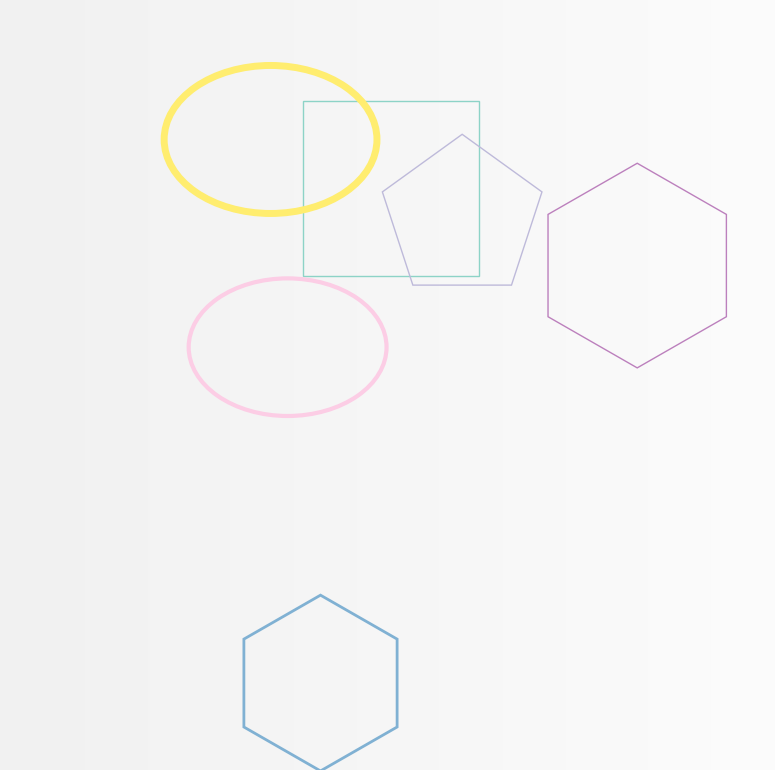[{"shape": "square", "thickness": 0.5, "radius": 0.57, "center": [0.504, 0.755]}, {"shape": "pentagon", "thickness": 0.5, "radius": 0.54, "center": [0.596, 0.717]}, {"shape": "hexagon", "thickness": 1, "radius": 0.57, "center": [0.414, 0.113]}, {"shape": "oval", "thickness": 1.5, "radius": 0.64, "center": [0.371, 0.549]}, {"shape": "hexagon", "thickness": 0.5, "radius": 0.66, "center": [0.822, 0.655]}, {"shape": "oval", "thickness": 2.5, "radius": 0.69, "center": [0.349, 0.819]}]